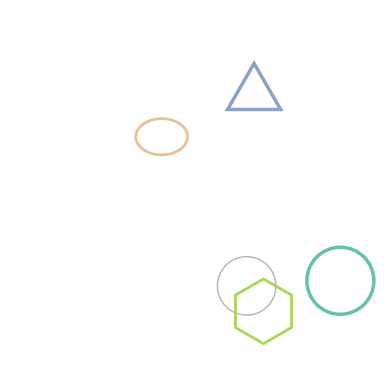[{"shape": "circle", "thickness": 2.5, "radius": 0.44, "center": [0.884, 0.271]}, {"shape": "triangle", "thickness": 2.5, "radius": 0.4, "center": [0.66, 0.755]}, {"shape": "hexagon", "thickness": 2, "radius": 0.42, "center": [0.684, 0.191]}, {"shape": "oval", "thickness": 2, "radius": 0.34, "center": [0.42, 0.645]}, {"shape": "circle", "thickness": 1, "radius": 0.38, "center": [0.641, 0.257]}]